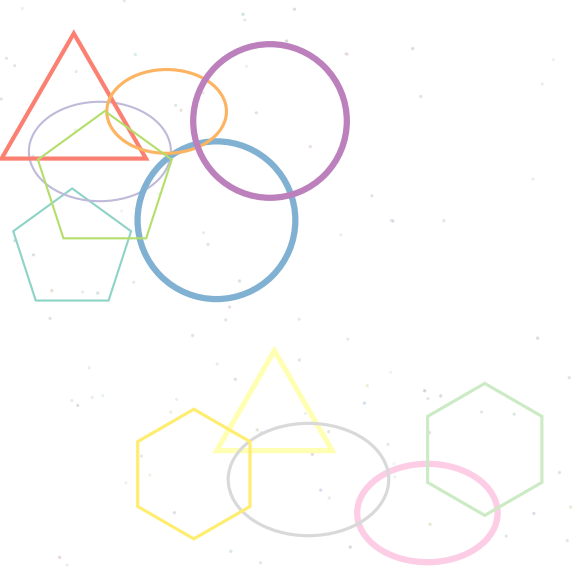[{"shape": "pentagon", "thickness": 1, "radius": 0.54, "center": [0.125, 0.566]}, {"shape": "triangle", "thickness": 2.5, "radius": 0.58, "center": [0.475, 0.277]}, {"shape": "oval", "thickness": 1, "radius": 0.61, "center": [0.173, 0.737]}, {"shape": "triangle", "thickness": 2, "radius": 0.72, "center": [0.128, 0.797]}, {"shape": "circle", "thickness": 3, "radius": 0.68, "center": [0.375, 0.618]}, {"shape": "oval", "thickness": 1.5, "radius": 0.52, "center": [0.289, 0.806]}, {"shape": "pentagon", "thickness": 1, "radius": 0.61, "center": [0.182, 0.685]}, {"shape": "oval", "thickness": 3, "radius": 0.61, "center": [0.74, 0.111]}, {"shape": "oval", "thickness": 1.5, "radius": 0.69, "center": [0.534, 0.169]}, {"shape": "circle", "thickness": 3, "radius": 0.67, "center": [0.468, 0.79]}, {"shape": "hexagon", "thickness": 1.5, "radius": 0.57, "center": [0.839, 0.221]}, {"shape": "hexagon", "thickness": 1.5, "radius": 0.56, "center": [0.336, 0.178]}]